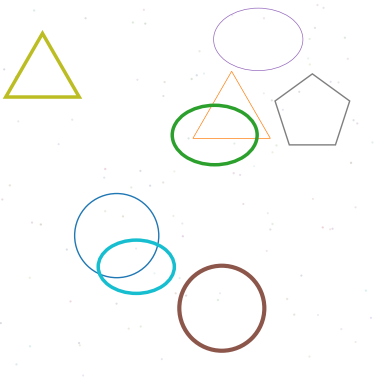[{"shape": "circle", "thickness": 1, "radius": 0.55, "center": [0.303, 0.388]}, {"shape": "triangle", "thickness": 0.5, "radius": 0.58, "center": [0.602, 0.699]}, {"shape": "oval", "thickness": 2.5, "radius": 0.55, "center": [0.558, 0.649]}, {"shape": "oval", "thickness": 0.5, "radius": 0.58, "center": [0.671, 0.898]}, {"shape": "circle", "thickness": 3, "radius": 0.55, "center": [0.576, 0.199]}, {"shape": "pentagon", "thickness": 1, "radius": 0.51, "center": [0.811, 0.706]}, {"shape": "triangle", "thickness": 2.5, "radius": 0.55, "center": [0.11, 0.803]}, {"shape": "oval", "thickness": 2.5, "radius": 0.49, "center": [0.354, 0.307]}]